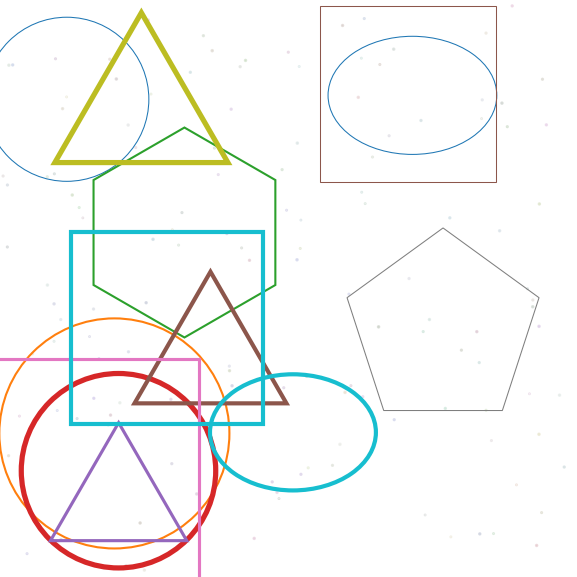[{"shape": "circle", "thickness": 0.5, "radius": 0.71, "center": [0.116, 0.827]}, {"shape": "oval", "thickness": 0.5, "radius": 0.73, "center": [0.714, 0.834]}, {"shape": "circle", "thickness": 1, "radius": 1.0, "center": [0.198, 0.249]}, {"shape": "hexagon", "thickness": 1, "radius": 0.91, "center": [0.319, 0.597]}, {"shape": "circle", "thickness": 2.5, "radius": 0.84, "center": [0.205, 0.184]}, {"shape": "triangle", "thickness": 1.5, "radius": 0.68, "center": [0.205, 0.131]}, {"shape": "square", "thickness": 0.5, "radius": 0.76, "center": [0.706, 0.837]}, {"shape": "triangle", "thickness": 2, "radius": 0.76, "center": [0.364, 0.377]}, {"shape": "square", "thickness": 1.5, "radius": 1.0, "center": [0.144, 0.177]}, {"shape": "pentagon", "thickness": 0.5, "radius": 0.87, "center": [0.767, 0.43]}, {"shape": "triangle", "thickness": 2.5, "radius": 0.86, "center": [0.245, 0.804]}, {"shape": "oval", "thickness": 2, "radius": 0.72, "center": [0.507, 0.25]}, {"shape": "square", "thickness": 2, "radius": 0.83, "center": [0.289, 0.431]}]